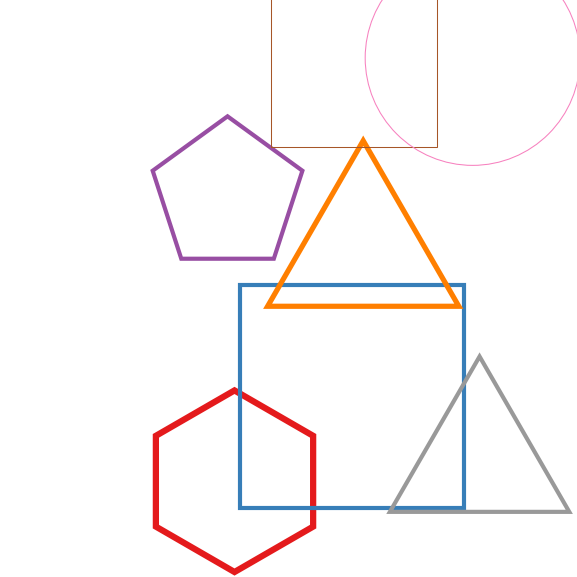[{"shape": "hexagon", "thickness": 3, "radius": 0.79, "center": [0.406, 0.166]}, {"shape": "square", "thickness": 2, "radius": 0.97, "center": [0.61, 0.313]}, {"shape": "pentagon", "thickness": 2, "radius": 0.68, "center": [0.394, 0.661]}, {"shape": "triangle", "thickness": 2.5, "radius": 0.96, "center": [0.629, 0.564]}, {"shape": "square", "thickness": 0.5, "radius": 0.72, "center": [0.613, 0.889]}, {"shape": "circle", "thickness": 0.5, "radius": 0.93, "center": [0.818, 0.899]}, {"shape": "triangle", "thickness": 2, "radius": 0.9, "center": [0.83, 0.202]}]